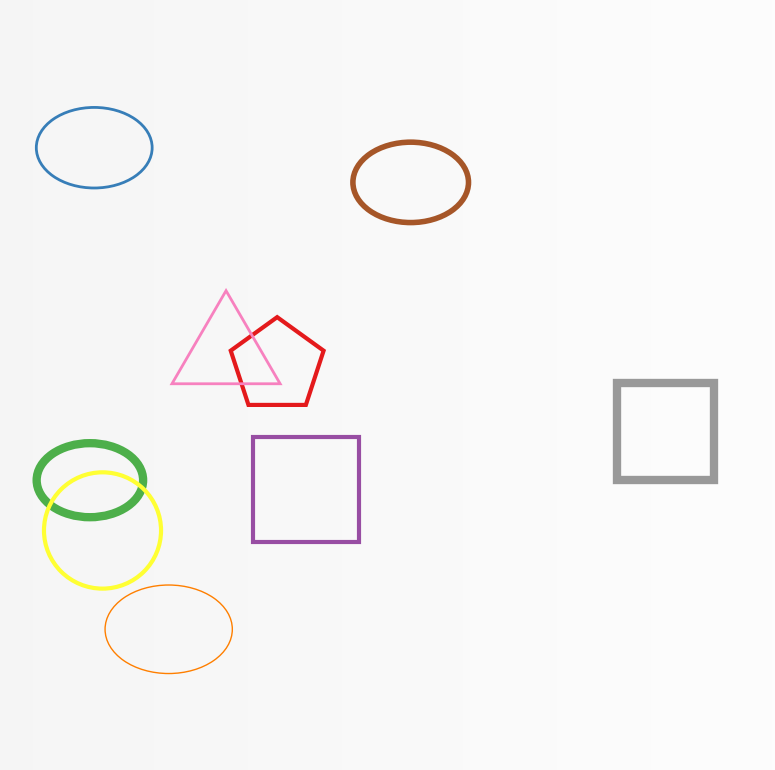[{"shape": "pentagon", "thickness": 1.5, "radius": 0.32, "center": [0.358, 0.525]}, {"shape": "oval", "thickness": 1, "radius": 0.37, "center": [0.122, 0.808]}, {"shape": "oval", "thickness": 3, "radius": 0.34, "center": [0.116, 0.376]}, {"shape": "square", "thickness": 1.5, "radius": 0.34, "center": [0.395, 0.364]}, {"shape": "oval", "thickness": 0.5, "radius": 0.41, "center": [0.218, 0.183]}, {"shape": "circle", "thickness": 1.5, "radius": 0.38, "center": [0.132, 0.311]}, {"shape": "oval", "thickness": 2, "radius": 0.37, "center": [0.53, 0.763]}, {"shape": "triangle", "thickness": 1, "radius": 0.4, "center": [0.292, 0.542]}, {"shape": "square", "thickness": 3, "radius": 0.31, "center": [0.859, 0.439]}]